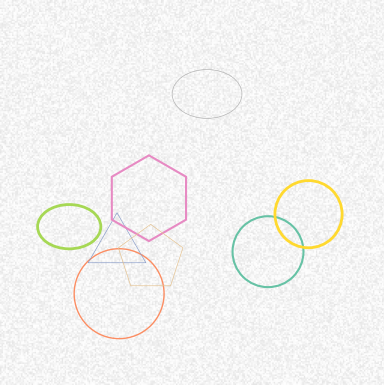[{"shape": "circle", "thickness": 1.5, "radius": 0.46, "center": [0.696, 0.346]}, {"shape": "circle", "thickness": 1, "radius": 0.58, "center": [0.309, 0.237]}, {"shape": "triangle", "thickness": 0.5, "radius": 0.43, "center": [0.304, 0.361]}, {"shape": "hexagon", "thickness": 1.5, "radius": 0.56, "center": [0.387, 0.485]}, {"shape": "oval", "thickness": 2, "radius": 0.41, "center": [0.18, 0.411]}, {"shape": "circle", "thickness": 2, "radius": 0.44, "center": [0.801, 0.444]}, {"shape": "pentagon", "thickness": 0.5, "radius": 0.44, "center": [0.391, 0.329]}, {"shape": "oval", "thickness": 0.5, "radius": 0.45, "center": [0.538, 0.756]}]